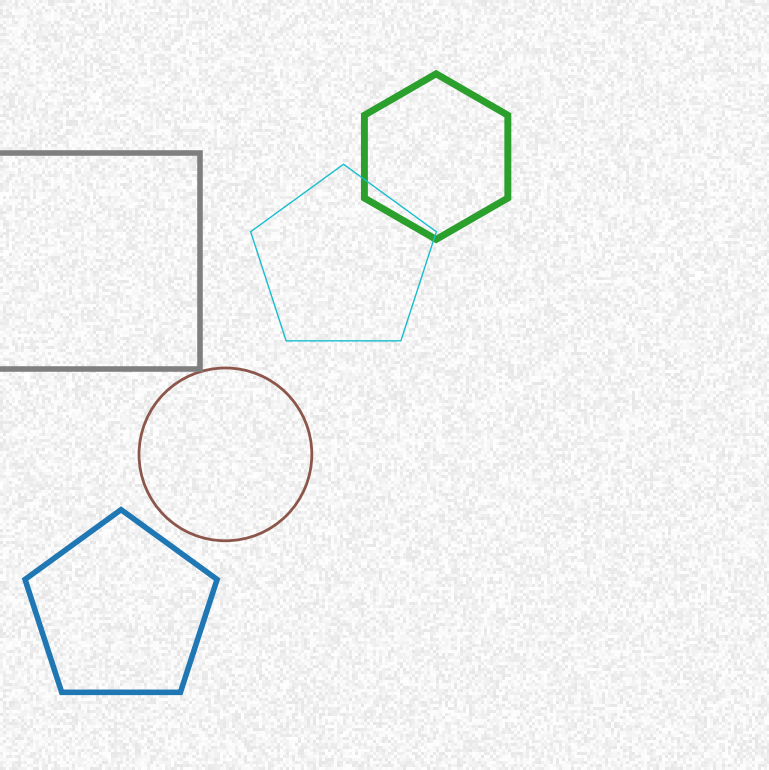[{"shape": "pentagon", "thickness": 2, "radius": 0.66, "center": [0.157, 0.207]}, {"shape": "hexagon", "thickness": 2.5, "radius": 0.54, "center": [0.566, 0.797]}, {"shape": "circle", "thickness": 1, "radius": 0.56, "center": [0.293, 0.41]}, {"shape": "square", "thickness": 2, "radius": 0.7, "center": [0.12, 0.661]}, {"shape": "pentagon", "thickness": 0.5, "radius": 0.63, "center": [0.446, 0.66]}]